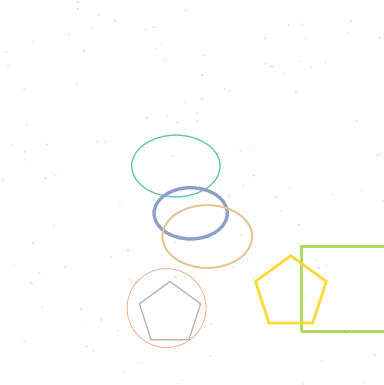[{"shape": "oval", "thickness": 1, "radius": 0.57, "center": [0.457, 0.569]}, {"shape": "circle", "thickness": 0.5, "radius": 0.51, "center": [0.433, 0.2]}, {"shape": "oval", "thickness": 2.5, "radius": 0.48, "center": [0.495, 0.446]}, {"shape": "square", "thickness": 2, "radius": 0.55, "center": [0.892, 0.25]}, {"shape": "pentagon", "thickness": 2, "radius": 0.48, "center": [0.755, 0.239]}, {"shape": "oval", "thickness": 1.5, "radius": 0.58, "center": [0.538, 0.386]}, {"shape": "pentagon", "thickness": 1, "radius": 0.42, "center": [0.442, 0.185]}]